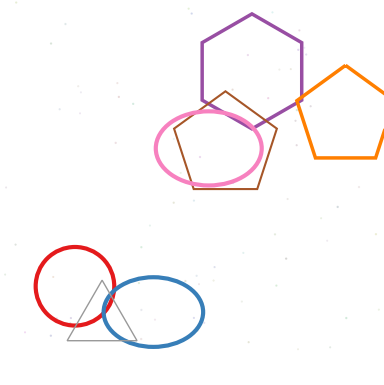[{"shape": "circle", "thickness": 3, "radius": 0.51, "center": [0.195, 0.256]}, {"shape": "oval", "thickness": 3, "radius": 0.65, "center": [0.398, 0.189]}, {"shape": "hexagon", "thickness": 2.5, "radius": 0.75, "center": [0.654, 0.815]}, {"shape": "pentagon", "thickness": 2.5, "radius": 0.66, "center": [0.898, 0.697]}, {"shape": "pentagon", "thickness": 1.5, "radius": 0.7, "center": [0.586, 0.622]}, {"shape": "oval", "thickness": 3, "radius": 0.69, "center": [0.542, 0.615]}, {"shape": "triangle", "thickness": 1, "radius": 0.52, "center": [0.265, 0.167]}]